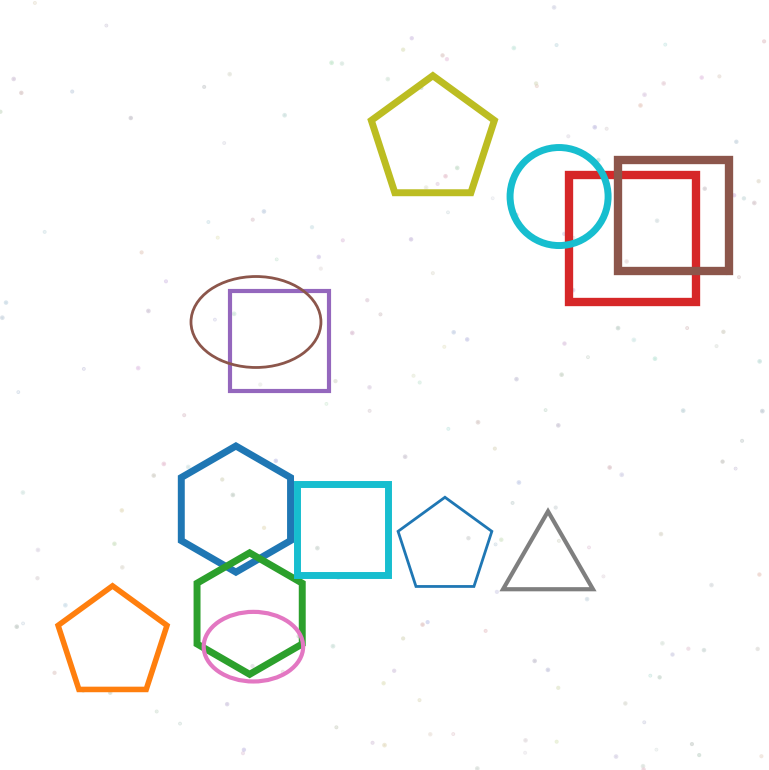[{"shape": "hexagon", "thickness": 2.5, "radius": 0.41, "center": [0.306, 0.339]}, {"shape": "pentagon", "thickness": 1, "radius": 0.32, "center": [0.578, 0.29]}, {"shape": "pentagon", "thickness": 2, "radius": 0.37, "center": [0.146, 0.165]}, {"shape": "hexagon", "thickness": 2.5, "radius": 0.39, "center": [0.324, 0.203]}, {"shape": "square", "thickness": 3, "radius": 0.41, "center": [0.821, 0.69]}, {"shape": "square", "thickness": 1.5, "radius": 0.32, "center": [0.363, 0.557]}, {"shape": "oval", "thickness": 1, "radius": 0.42, "center": [0.332, 0.582]}, {"shape": "square", "thickness": 3, "radius": 0.36, "center": [0.875, 0.721]}, {"shape": "oval", "thickness": 1.5, "radius": 0.32, "center": [0.329, 0.16]}, {"shape": "triangle", "thickness": 1.5, "radius": 0.34, "center": [0.712, 0.268]}, {"shape": "pentagon", "thickness": 2.5, "radius": 0.42, "center": [0.562, 0.818]}, {"shape": "square", "thickness": 2.5, "radius": 0.3, "center": [0.445, 0.312]}, {"shape": "circle", "thickness": 2.5, "radius": 0.32, "center": [0.726, 0.745]}]